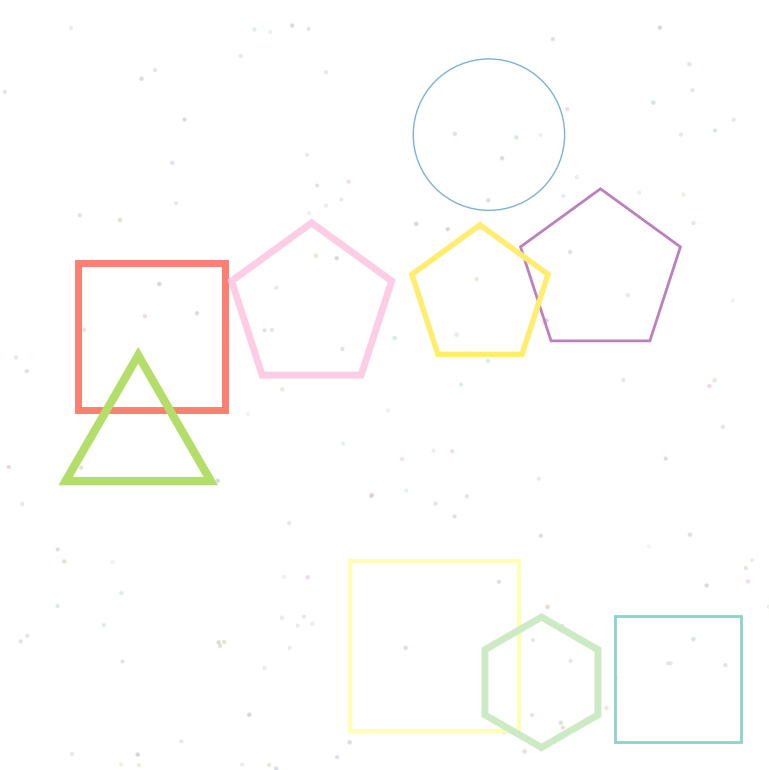[{"shape": "square", "thickness": 1, "radius": 0.41, "center": [0.881, 0.118]}, {"shape": "square", "thickness": 1.5, "radius": 0.55, "center": [0.565, 0.161]}, {"shape": "square", "thickness": 2.5, "radius": 0.48, "center": [0.197, 0.563]}, {"shape": "circle", "thickness": 0.5, "radius": 0.49, "center": [0.635, 0.825]}, {"shape": "triangle", "thickness": 3, "radius": 0.54, "center": [0.179, 0.43]}, {"shape": "pentagon", "thickness": 2.5, "radius": 0.55, "center": [0.405, 0.601]}, {"shape": "pentagon", "thickness": 1, "radius": 0.55, "center": [0.78, 0.646]}, {"shape": "hexagon", "thickness": 2.5, "radius": 0.42, "center": [0.703, 0.114]}, {"shape": "pentagon", "thickness": 2, "radius": 0.46, "center": [0.623, 0.615]}]